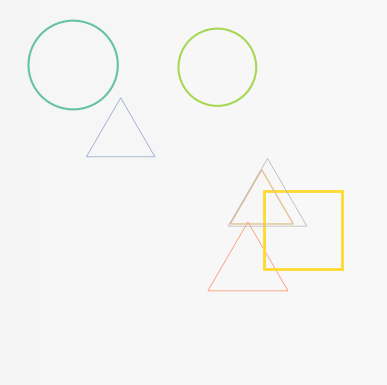[{"shape": "circle", "thickness": 1.5, "radius": 0.58, "center": [0.189, 0.831]}, {"shape": "triangle", "thickness": 0.5, "radius": 0.6, "center": [0.64, 0.304]}, {"shape": "triangle", "thickness": 0.5, "radius": 0.51, "center": [0.311, 0.644]}, {"shape": "circle", "thickness": 1.5, "radius": 0.5, "center": [0.561, 0.825]}, {"shape": "square", "thickness": 2, "radius": 0.51, "center": [0.782, 0.402]}, {"shape": "triangle", "thickness": 1, "radius": 0.47, "center": [0.676, 0.465]}, {"shape": "triangle", "thickness": 0.5, "radius": 0.59, "center": [0.69, 0.471]}]